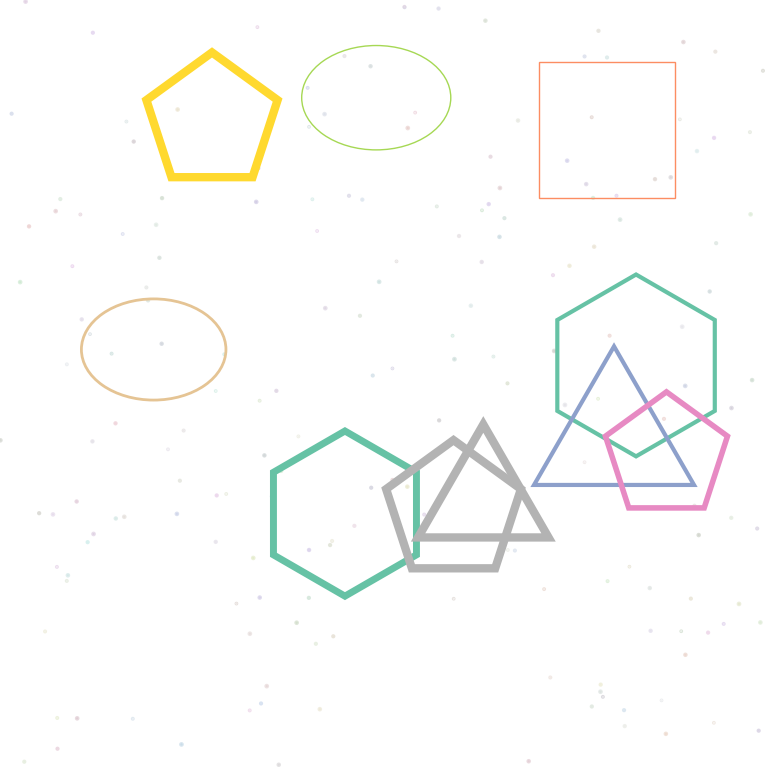[{"shape": "hexagon", "thickness": 2.5, "radius": 0.54, "center": [0.448, 0.333]}, {"shape": "hexagon", "thickness": 1.5, "radius": 0.59, "center": [0.826, 0.525]}, {"shape": "square", "thickness": 0.5, "radius": 0.44, "center": [0.788, 0.831]}, {"shape": "triangle", "thickness": 1.5, "radius": 0.6, "center": [0.797, 0.43]}, {"shape": "pentagon", "thickness": 2, "radius": 0.42, "center": [0.866, 0.408]}, {"shape": "oval", "thickness": 0.5, "radius": 0.48, "center": [0.489, 0.873]}, {"shape": "pentagon", "thickness": 3, "radius": 0.45, "center": [0.275, 0.842]}, {"shape": "oval", "thickness": 1, "radius": 0.47, "center": [0.2, 0.546]}, {"shape": "triangle", "thickness": 3, "radius": 0.49, "center": [0.628, 0.351]}, {"shape": "pentagon", "thickness": 3, "radius": 0.46, "center": [0.589, 0.336]}]